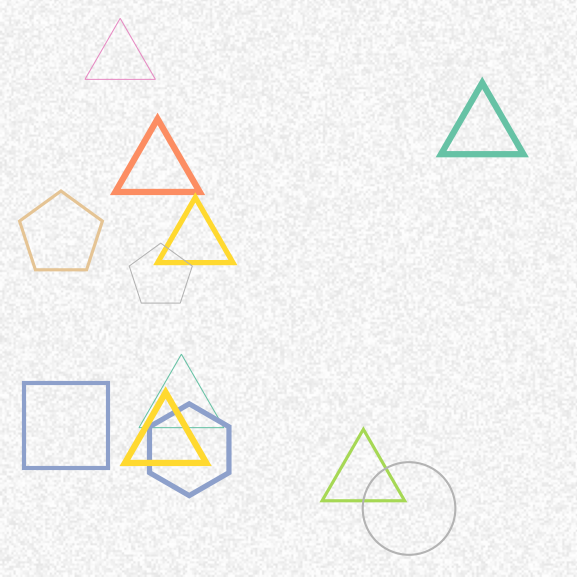[{"shape": "triangle", "thickness": 3, "radius": 0.41, "center": [0.835, 0.773]}, {"shape": "triangle", "thickness": 0.5, "radius": 0.42, "center": [0.314, 0.301]}, {"shape": "triangle", "thickness": 3, "radius": 0.42, "center": [0.273, 0.709]}, {"shape": "square", "thickness": 2, "radius": 0.37, "center": [0.114, 0.263]}, {"shape": "hexagon", "thickness": 2.5, "radius": 0.4, "center": [0.328, 0.22]}, {"shape": "triangle", "thickness": 0.5, "radius": 0.35, "center": [0.208, 0.897]}, {"shape": "triangle", "thickness": 1.5, "radius": 0.41, "center": [0.629, 0.173]}, {"shape": "triangle", "thickness": 2.5, "radius": 0.38, "center": [0.338, 0.582]}, {"shape": "triangle", "thickness": 3, "radius": 0.41, "center": [0.287, 0.238]}, {"shape": "pentagon", "thickness": 1.5, "radius": 0.38, "center": [0.106, 0.593]}, {"shape": "pentagon", "thickness": 0.5, "radius": 0.29, "center": [0.278, 0.521]}, {"shape": "circle", "thickness": 1, "radius": 0.4, "center": [0.708, 0.119]}]